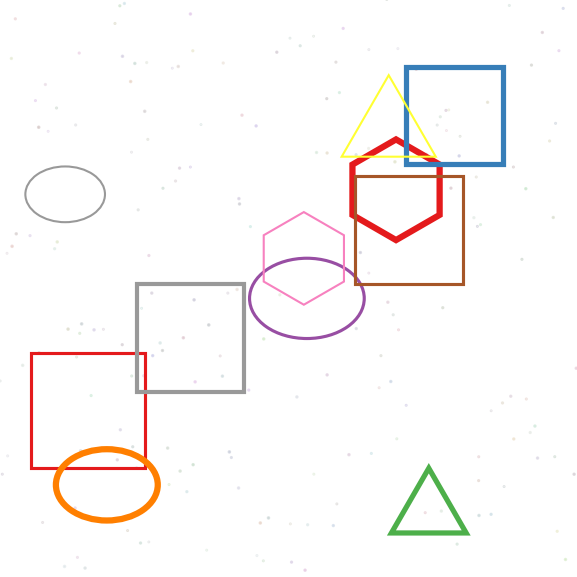[{"shape": "hexagon", "thickness": 3, "radius": 0.44, "center": [0.686, 0.671]}, {"shape": "square", "thickness": 1.5, "radius": 0.5, "center": [0.152, 0.289]}, {"shape": "square", "thickness": 2.5, "radius": 0.42, "center": [0.787, 0.799]}, {"shape": "triangle", "thickness": 2.5, "radius": 0.37, "center": [0.743, 0.114]}, {"shape": "oval", "thickness": 1.5, "radius": 0.5, "center": [0.531, 0.482]}, {"shape": "oval", "thickness": 3, "radius": 0.44, "center": [0.185, 0.16]}, {"shape": "triangle", "thickness": 1, "radius": 0.47, "center": [0.673, 0.775]}, {"shape": "square", "thickness": 1.5, "radius": 0.47, "center": [0.708, 0.601]}, {"shape": "hexagon", "thickness": 1, "radius": 0.4, "center": [0.526, 0.552]}, {"shape": "square", "thickness": 2, "radius": 0.46, "center": [0.33, 0.414]}, {"shape": "oval", "thickness": 1, "radius": 0.34, "center": [0.113, 0.663]}]